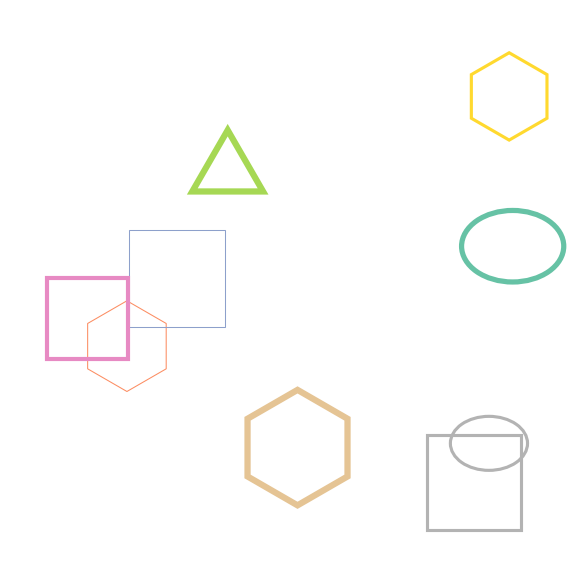[{"shape": "oval", "thickness": 2.5, "radius": 0.44, "center": [0.888, 0.573]}, {"shape": "hexagon", "thickness": 0.5, "radius": 0.39, "center": [0.22, 0.4]}, {"shape": "square", "thickness": 0.5, "radius": 0.42, "center": [0.306, 0.517]}, {"shape": "square", "thickness": 2, "radius": 0.35, "center": [0.152, 0.447]}, {"shape": "triangle", "thickness": 3, "radius": 0.35, "center": [0.394, 0.703]}, {"shape": "hexagon", "thickness": 1.5, "radius": 0.38, "center": [0.882, 0.832]}, {"shape": "hexagon", "thickness": 3, "radius": 0.5, "center": [0.515, 0.224]}, {"shape": "square", "thickness": 1.5, "radius": 0.41, "center": [0.821, 0.164]}, {"shape": "oval", "thickness": 1.5, "radius": 0.33, "center": [0.847, 0.231]}]